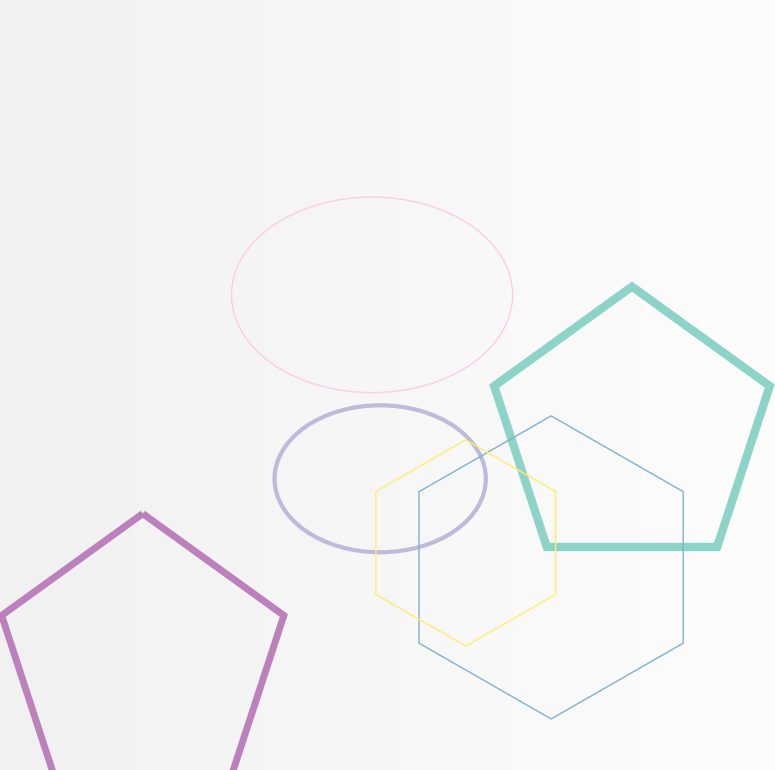[{"shape": "pentagon", "thickness": 3, "radius": 0.93, "center": [0.815, 0.441]}, {"shape": "oval", "thickness": 1.5, "radius": 0.68, "center": [0.491, 0.378]}, {"shape": "hexagon", "thickness": 0.5, "radius": 0.98, "center": [0.711, 0.263]}, {"shape": "oval", "thickness": 0.5, "radius": 0.91, "center": [0.48, 0.617]}, {"shape": "pentagon", "thickness": 2.5, "radius": 0.96, "center": [0.184, 0.142]}, {"shape": "hexagon", "thickness": 0.5, "radius": 0.67, "center": [0.601, 0.295]}]